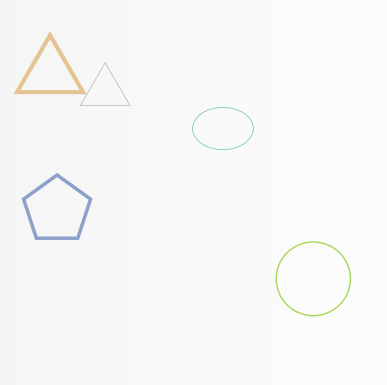[{"shape": "oval", "thickness": 0.5, "radius": 0.39, "center": [0.575, 0.666]}, {"shape": "pentagon", "thickness": 2.5, "radius": 0.45, "center": [0.147, 0.455]}, {"shape": "circle", "thickness": 1, "radius": 0.48, "center": [0.809, 0.276]}, {"shape": "triangle", "thickness": 3, "radius": 0.49, "center": [0.129, 0.81]}, {"shape": "triangle", "thickness": 0.5, "radius": 0.37, "center": [0.271, 0.763]}]